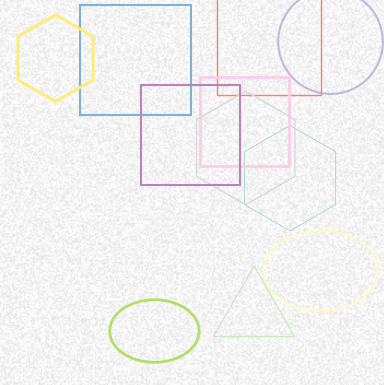[{"shape": "hexagon", "thickness": 0.5, "radius": 0.68, "center": [0.753, 0.537]}, {"shape": "oval", "thickness": 1, "radius": 0.74, "center": [0.834, 0.297]}, {"shape": "circle", "thickness": 1.5, "radius": 0.68, "center": [0.858, 0.892]}, {"shape": "square", "thickness": 1, "radius": 0.67, "center": [0.699, 0.887]}, {"shape": "square", "thickness": 1.5, "radius": 0.72, "center": [0.352, 0.844]}, {"shape": "oval", "thickness": 2, "radius": 0.58, "center": [0.401, 0.14]}, {"shape": "square", "thickness": 2, "radius": 0.58, "center": [0.635, 0.684]}, {"shape": "hexagon", "thickness": 1, "radius": 0.74, "center": [0.638, 0.616]}, {"shape": "square", "thickness": 1.5, "radius": 0.65, "center": [0.495, 0.65]}, {"shape": "triangle", "thickness": 1, "radius": 0.61, "center": [0.66, 0.187]}, {"shape": "hexagon", "thickness": 2, "radius": 0.56, "center": [0.144, 0.849]}]